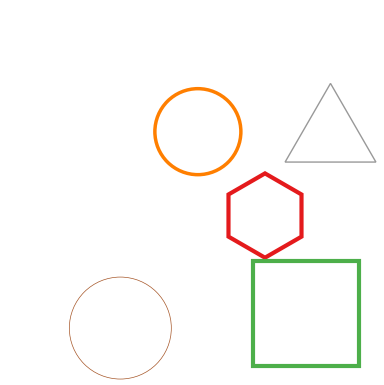[{"shape": "hexagon", "thickness": 3, "radius": 0.55, "center": [0.688, 0.44]}, {"shape": "square", "thickness": 3, "radius": 0.69, "center": [0.795, 0.185]}, {"shape": "circle", "thickness": 2.5, "radius": 0.56, "center": [0.514, 0.658]}, {"shape": "circle", "thickness": 0.5, "radius": 0.66, "center": [0.313, 0.148]}, {"shape": "triangle", "thickness": 1, "radius": 0.68, "center": [0.858, 0.647]}]